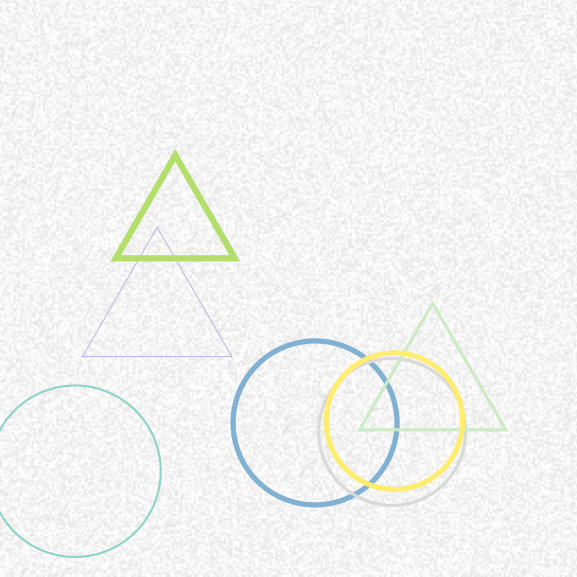[{"shape": "circle", "thickness": 1, "radius": 0.74, "center": [0.13, 0.183]}, {"shape": "triangle", "thickness": 0.5, "radius": 0.75, "center": [0.272, 0.456]}, {"shape": "circle", "thickness": 2.5, "radius": 0.71, "center": [0.546, 0.267]}, {"shape": "triangle", "thickness": 3, "radius": 0.6, "center": [0.304, 0.611]}, {"shape": "circle", "thickness": 1.5, "radius": 0.64, "center": [0.679, 0.251]}, {"shape": "triangle", "thickness": 1.5, "radius": 0.73, "center": [0.749, 0.328]}, {"shape": "circle", "thickness": 2.5, "radius": 0.59, "center": [0.683, 0.27]}]